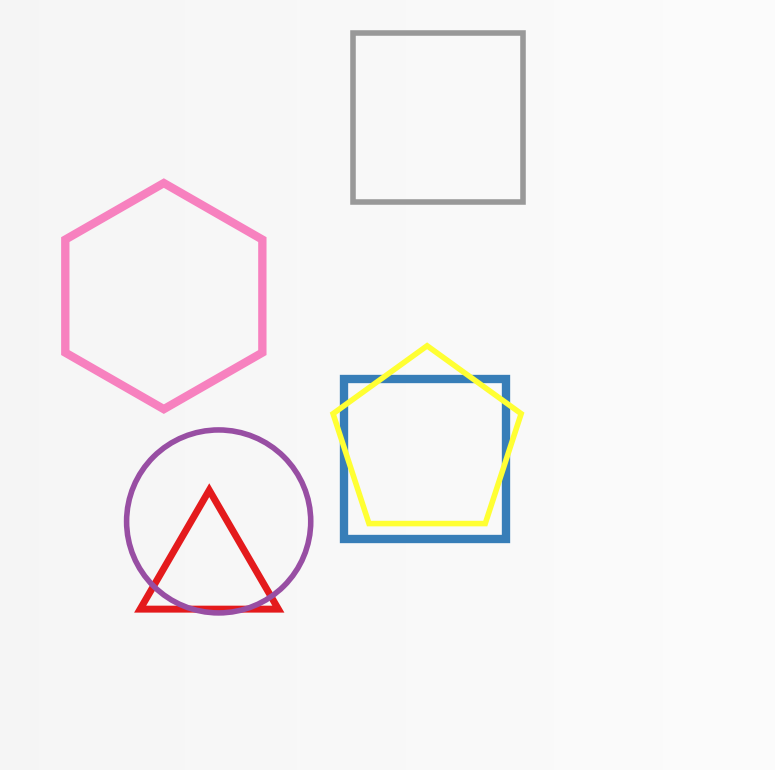[{"shape": "triangle", "thickness": 2.5, "radius": 0.51, "center": [0.27, 0.26]}, {"shape": "square", "thickness": 3, "radius": 0.52, "center": [0.548, 0.404]}, {"shape": "circle", "thickness": 2, "radius": 0.59, "center": [0.282, 0.323]}, {"shape": "pentagon", "thickness": 2, "radius": 0.64, "center": [0.551, 0.423]}, {"shape": "hexagon", "thickness": 3, "radius": 0.73, "center": [0.211, 0.615]}, {"shape": "square", "thickness": 2, "radius": 0.55, "center": [0.565, 0.847]}]